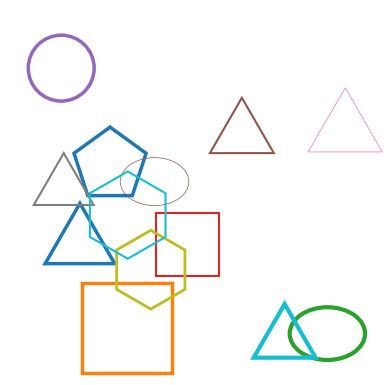[{"shape": "triangle", "thickness": 2.5, "radius": 0.52, "center": [0.208, 0.367]}, {"shape": "pentagon", "thickness": 2.5, "radius": 0.49, "center": [0.286, 0.571]}, {"shape": "square", "thickness": 2.5, "radius": 0.58, "center": [0.33, 0.149]}, {"shape": "oval", "thickness": 3, "radius": 0.49, "center": [0.85, 0.133]}, {"shape": "square", "thickness": 1.5, "radius": 0.41, "center": [0.488, 0.365]}, {"shape": "circle", "thickness": 2.5, "radius": 0.43, "center": [0.159, 0.823]}, {"shape": "triangle", "thickness": 1.5, "radius": 0.48, "center": [0.628, 0.65]}, {"shape": "oval", "thickness": 0.5, "radius": 0.45, "center": [0.401, 0.528]}, {"shape": "triangle", "thickness": 0.5, "radius": 0.56, "center": [0.897, 0.661]}, {"shape": "triangle", "thickness": 1.5, "radius": 0.45, "center": [0.166, 0.512]}, {"shape": "hexagon", "thickness": 2, "radius": 0.51, "center": [0.392, 0.3]}, {"shape": "triangle", "thickness": 3, "radius": 0.46, "center": [0.739, 0.117]}, {"shape": "hexagon", "thickness": 1.5, "radius": 0.57, "center": [0.332, 0.441]}]